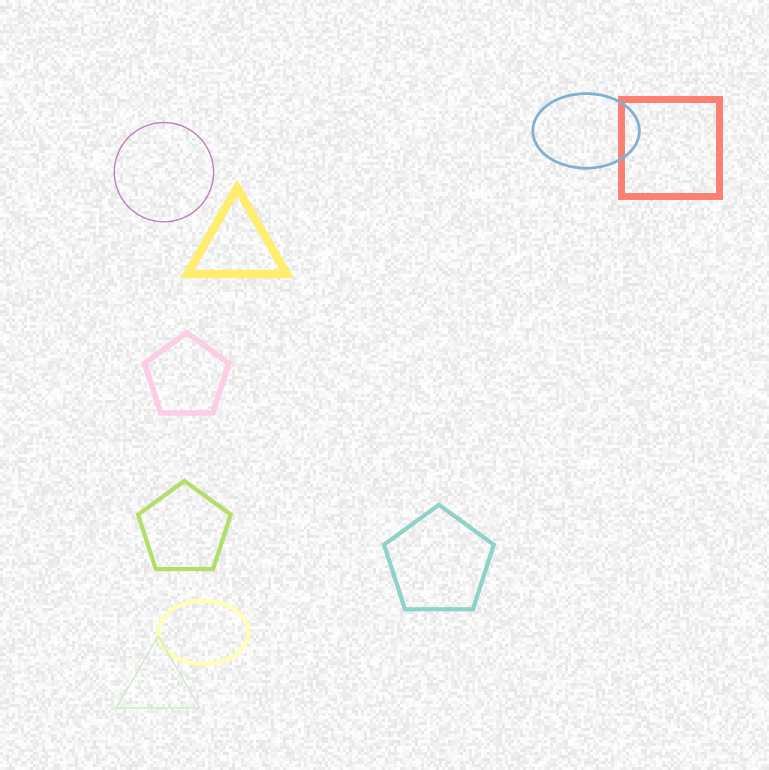[{"shape": "pentagon", "thickness": 1.5, "radius": 0.37, "center": [0.57, 0.269]}, {"shape": "oval", "thickness": 1.5, "radius": 0.29, "center": [0.264, 0.179]}, {"shape": "square", "thickness": 2.5, "radius": 0.32, "center": [0.87, 0.809]}, {"shape": "oval", "thickness": 1, "radius": 0.35, "center": [0.761, 0.83]}, {"shape": "pentagon", "thickness": 1.5, "radius": 0.32, "center": [0.239, 0.312]}, {"shape": "pentagon", "thickness": 2, "radius": 0.29, "center": [0.242, 0.51]}, {"shape": "circle", "thickness": 0.5, "radius": 0.32, "center": [0.213, 0.776]}, {"shape": "triangle", "thickness": 0.5, "radius": 0.31, "center": [0.205, 0.112]}, {"shape": "triangle", "thickness": 3, "radius": 0.37, "center": [0.308, 0.682]}]